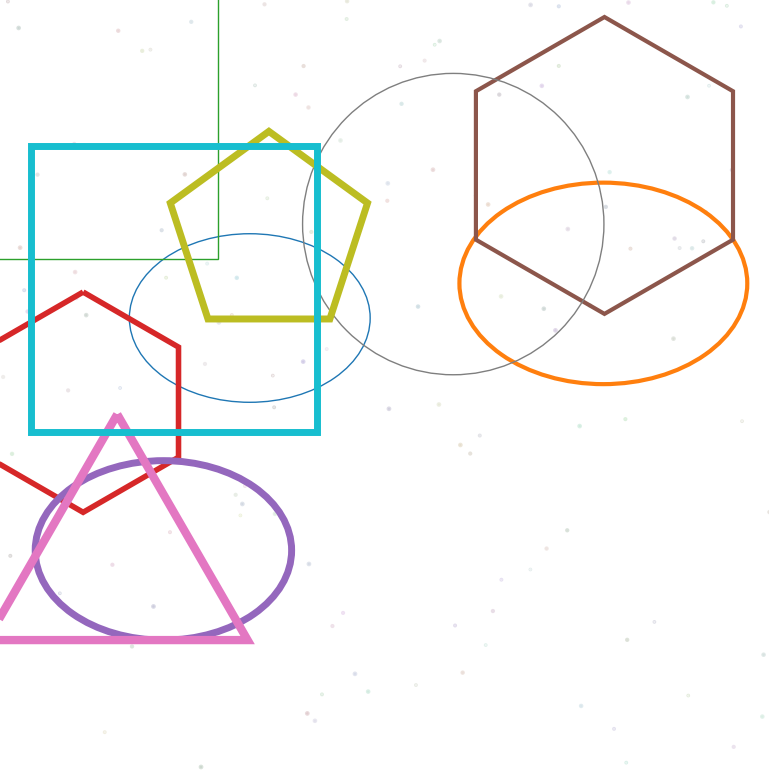[{"shape": "oval", "thickness": 0.5, "radius": 0.78, "center": [0.324, 0.587]}, {"shape": "oval", "thickness": 1.5, "radius": 0.93, "center": [0.784, 0.632]}, {"shape": "square", "thickness": 0.5, "radius": 0.88, "center": [0.107, 0.839]}, {"shape": "hexagon", "thickness": 2, "radius": 0.72, "center": [0.108, 0.478]}, {"shape": "oval", "thickness": 2.5, "radius": 0.83, "center": [0.212, 0.285]}, {"shape": "hexagon", "thickness": 1.5, "radius": 0.96, "center": [0.785, 0.785]}, {"shape": "triangle", "thickness": 3, "radius": 0.98, "center": [0.152, 0.266]}, {"shape": "circle", "thickness": 0.5, "radius": 0.98, "center": [0.589, 0.709]}, {"shape": "pentagon", "thickness": 2.5, "radius": 0.67, "center": [0.349, 0.695]}, {"shape": "square", "thickness": 2.5, "radius": 0.93, "center": [0.226, 0.625]}]